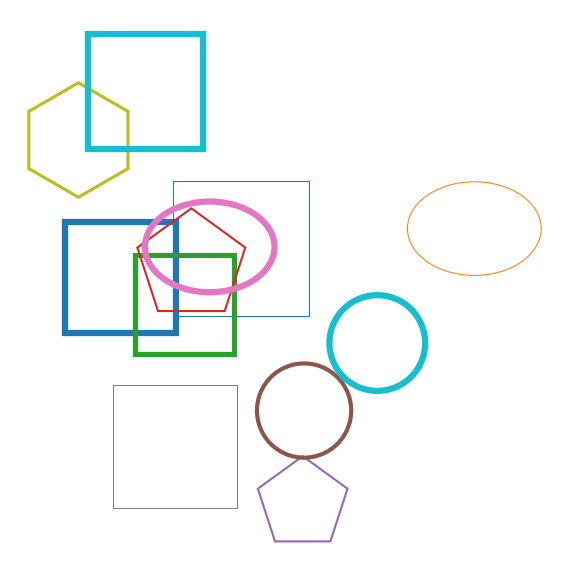[{"shape": "square", "thickness": 3, "radius": 0.48, "center": [0.209, 0.518]}, {"shape": "square", "thickness": 0.5, "radius": 0.59, "center": [0.417, 0.569]}, {"shape": "oval", "thickness": 0.5, "radius": 0.58, "center": [0.821, 0.603]}, {"shape": "square", "thickness": 2.5, "radius": 0.43, "center": [0.32, 0.473]}, {"shape": "pentagon", "thickness": 1, "radius": 0.49, "center": [0.331, 0.54]}, {"shape": "pentagon", "thickness": 1, "radius": 0.41, "center": [0.524, 0.128]}, {"shape": "circle", "thickness": 2, "radius": 0.41, "center": [0.527, 0.288]}, {"shape": "oval", "thickness": 3, "radius": 0.56, "center": [0.363, 0.572]}, {"shape": "square", "thickness": 0.5, "radius": 0.54, "center": [0.303, 0.226]}, {"shape": "hexagon", "thickness": 1.5, "radius": 0.5, "center": [0.136, 0.757]}, {"shape": "square", "thickness": 3, "radius": 0.5, "center": [0.252, 0.841]}, {"shape": "circle", "thickness": 3, "radius": 0.41, "center": [0.653, 0.405]}]